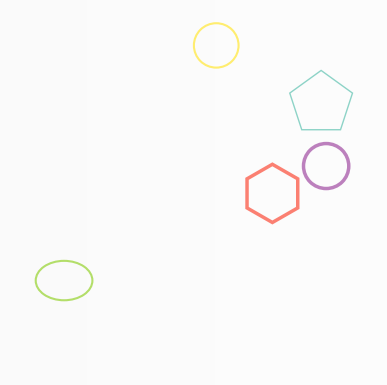[{"shape": "pentagon", "thickness": 1, "radius": 0.43, "center": [0.829, 0.732]}, {"shape": "hexagon", "thickness": 2.5, "radius": 0.38, "center": [0.703, 0.498]}, {"shape": "oval", "thickness": 1.5, "radius": 0.37, "center": [0.165, 0.271]}, {"shape": "circle", "thickness": 2.5, "radius": 0.29, "center": [0.842, 0.569]}, {"shape": "circle", "thickness": 1.5, "radius": 0.29, "center": [0.558, 0.882]}]